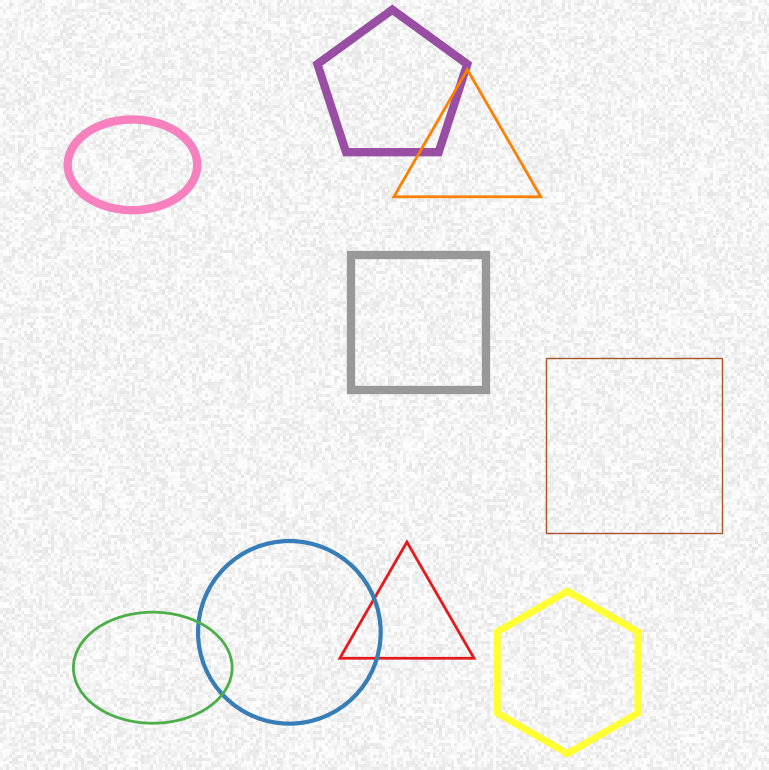[{"shape": "triangle", "thickness": 1, "radius": 0.5, "center": [0.528, 0.195]}, {"shape": "circle", "thickness": 1.5, "radius": 0.59, "center": [0.376, 0.179]}, {"shape": "oval", "thickness": 1, "radius": 0.52, "center": [0.198, 0.133]}, {"shape": "pentagon", "thickness": 3, "radius": 0.51, "center": [0.51, 0.885]}, {"shape": "triangle", "thickness": 1, "radius": 0.55, "center": [0.607, 0.799]}, {"shape": "hexagon", "thickness": 2.5, "radius": 0.53, "center": [0.737, 0.127]}, {"shape": "square", "thickness": 0.5, "radius": 0.57, "center": [0.823, 0.421]}, {"shape": "oval", "thickness": 3, "radius": 0.42, "center": [0.172, 0.786]}, {"shape": "square", "thickness": 3, "radius": 0.44, "center": [0.544, 0.581]}]